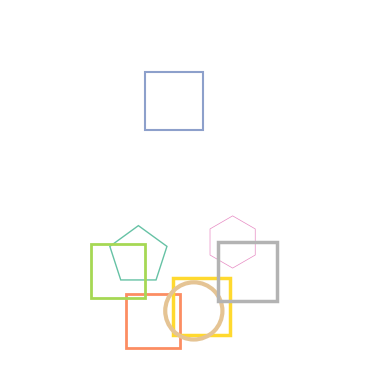[{"shape": "pentagon", "thickness": 1, "radius": 0.39, "center": [0.359, 0.336]}, {"shape": "square", "thickness": 2, "radius": 0.35, "center": [0.398, 0.167]}, {"shape": "square", "thickness": 1.5, "radius": 0.38, "center": [0.452, 0.738]}, {"shape": "hexagon", "thickness": 0.5, "radius": 0.34, "center": [0.604, 0.371]}, {"shape": "square", "thickness": 2, "radius": 0.35, "center": [0.307, 0.297]}, {"shape": "square", "thickness": 2.5, "radius": 0.37, "center": [0.524, 0.204]}, {"shape": "circle", "thickness": 3, "radius": 0.37, "center": [0.503, 0.192]}, {"shape": "square", "thickness": 2.5, "radius": 0.38, "center": [0.644, 0.295]}]